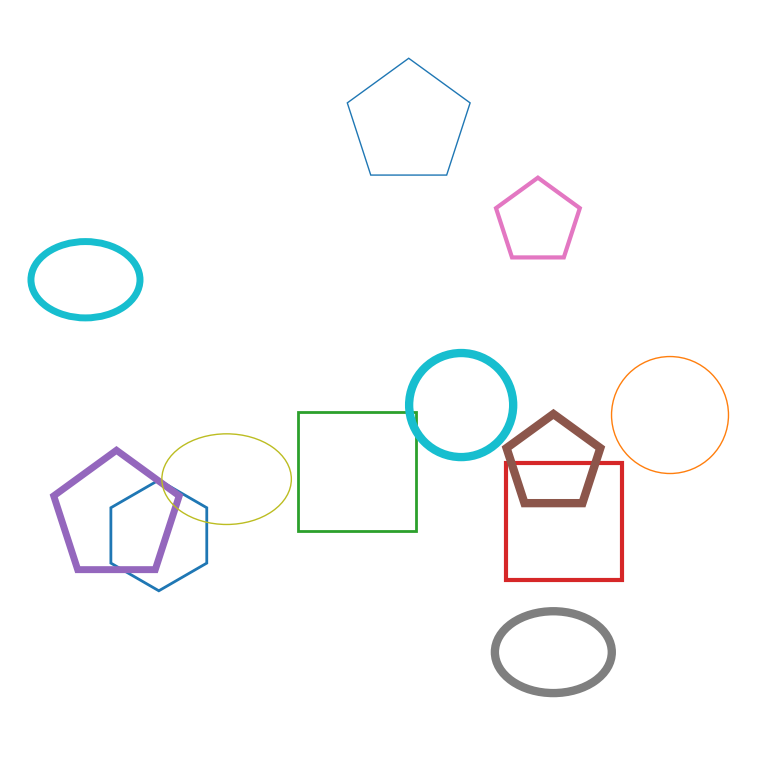[{"shape": "hexagon", "thickness": 1, "radius": 0.36, "center": [0.206, 0.305]}, {"shape": "pentagon", "thickness": 0.5, "radius": 0.42, "center": [0.531, 0.84]}, {"shape": "circle", "thickness": 0.5, "radius": 0.38, "center": [0.87, 0.461]}, {"shape": "square", "thickness": 1, "radius": 0.38, "center": [0.464, 0.388]}, {"shape": "square", "thickness": 1.5, "radius": 0.38, "center": [0.732, 0.323]}, {"shape": "pentagon", "thickness": 2.5, "radius": 0.43, "center": [0.151, 0.33]}, {"shape": "pentagon", "thickness": 3, "radius": 0.32, "center": [0.719, 0.398]}, {"shape": "pentagon", "thickness": 1.5, "radius": 0.29, "center": [0.699, 0.712]}, {"shape": "oval", "thickness": 3, "radius": 0.38, "center": [0.719, 0.153]}, {"shape": "oval", "thickness": 0.5, "radius": 0.42, "center": [0.294, 0.378]}, {"shape": "circle", "thickness": 3, "radius": 0.34, "center": [0.599, 0.474]}, {"shape": "oval", "thickness": 2.5, "radius": 0.35, "center": [0.111, 0.637]}]